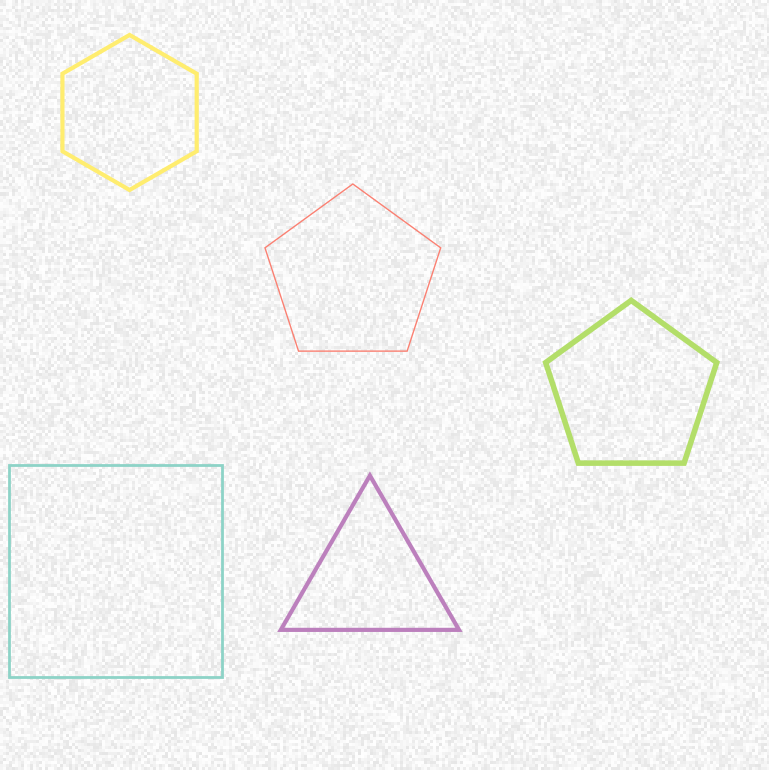[{"shape": "square", "thickness": 1, "radius": 0.69, "center": [0.15, 0.258]}, {"shape": "pentagon", "thickness": 0.5, "radius": 0.6, "center": [0.458, 0.641]}, {"shape": "pentagon", "thickness": 2, "radius": 0.58, "center": [0.82, 0.493]}, {"shape": "triangle", "thickness": 1.5, "radius": 0.67, "center": [0.48, 0.249]}, {"shape": "hexagon", "thickness": 1.5, "radius": 0.5, "center": [0.168, 0.854]}]